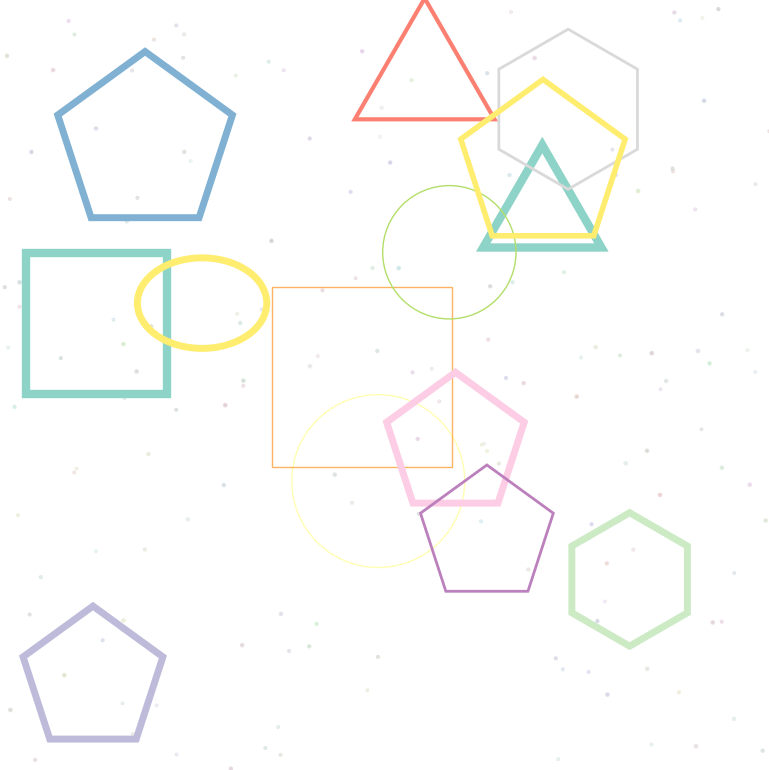[{"shape": "square", "thickness": 3, "radius": 0.46, "center": [0.126, 0.58]}, {"shape": "triangle", "thickness": 3, "radius": 0.44, "center": [0.704, 0.723]}, {"shape": "circle", "thickness": 0.5, "radius": 0.56, "center": [0.491, 0.375]}, {"shape": "pentagon", "thickness": 2.5, "radius": 0.48, "center": [0.121, 0.117]}, {"shape": "triangle", "thickness": 1.5, "radius": 0.52, "center": [0.552, 0.897]}, {"shape": "pentagon", "thickness": 2.5, "radius": 0.6, "center": [0.188, 0.814]}, {"shape": "square", "thickness": 0.5, "radius": 0.58, "center": [0.47, 0.511]}, {"shape": "circle", "thickness": 0.5, "radius": 0.43, "center": [0.584, 0.672]}, {"shape": "pentagon", "thickness": 2.5, "radius": 0.47, "center": [0.591, 0.423]}, {"shape": "hexagon", "thickness": 1, "radius": 0.52, "center": [0.738, 0.858]}, {"shape": "pentagon", "thickness": 1, "radius": 0.45, "center": [0.632, 0.305]}, {"shape": "hexagon", "thickness": 2.5, "radius": 0.43, "center": [0.818, 0.247]}, {"shape": "oval", "thickness": 2.5, "radius": 0.42, "center": [0.262, 0.606]}, {"shape": "pentagon", "thickness": 2, "radius": 0.56, "center": [0.705, 0.785]}]